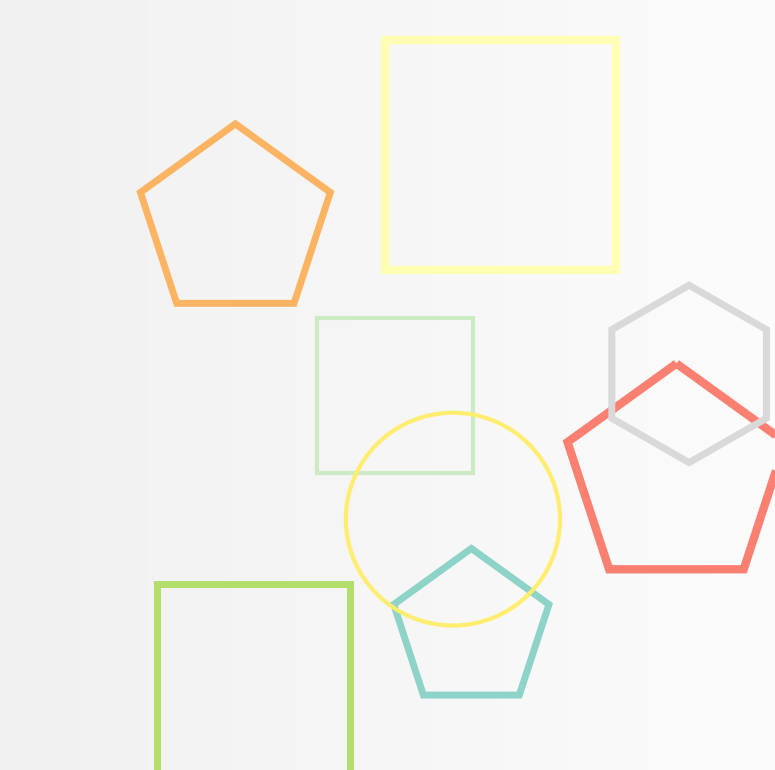[{"shape": "pentagon", "thickness": 2.5, "radius": 0.53, "center": [0.608, 0.182]}, {"shape": "square", "thickness": 3, "radius": 0.75, "center": [0.646, 0.798]}, {"shape": "pentagon", "thickness": 3, "radius": 0.74, "center": [0.873, 0.38]}, {"shape": "pentagon", "thickness": 2.5, "radius": 0.64, "center": [0.304, 0.71]}, {"shape": "square", "thickness": 2.5, "radius": 0.62, "center": [0.327, 0.117]}, {"shape": "hexagon", "thickness": 2.5, "radius": 0.58, "center": [0.889, 0.514]}, {"shape": "square", "thickness": 1.5, "radius": 0.5, "center": [0.51, 0.486]}, {"shape": "circle", "thickness": 1.5, "radius": 0.69, "center": [0.584, 0.326]}]